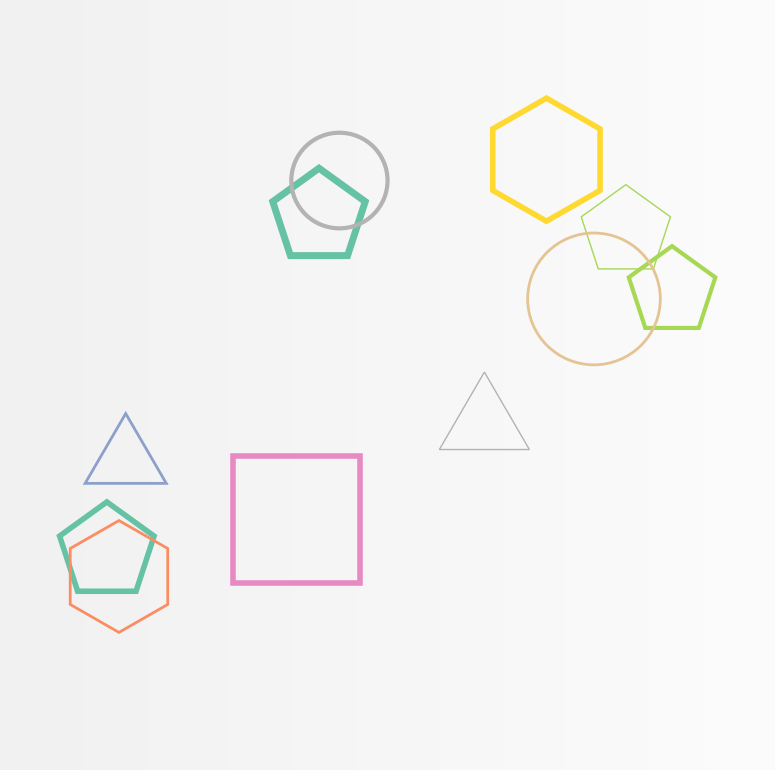[{"shape": "pentagon", "thickness": 2.5, "radius": 0.31, "center": [0.412, 0.719]}, {"shape": "pentagon", "thickness": 2, "radius": 0.32, "center": [0.138, 0.284]}, {"shape": "hexagon", "thickness": 1, "radius": 0.36, "center": [0.154, 0.251]}, {"shape": "triangle", "thickness": 1, "radius": 0.3, "center": [0.162, 0.402]}, {"shape": "square", "thickness": 2, "radius": 0.41, "center": [0.383, 0.325]}, {"shape": "pentagon", "thickness": 1.5, "radius": 0.29, "center": [0.867, 0.622]}, {"shape": "pentagon", "thickness": 0.5, "radius": 0.3, "center": [0.808, 0.7]}, {"shape": "hexagon", "thickness": 2, "radius": 0.4, "center": [0.705, 0.793]}, {"shape": "circle", "thickness": 1, "radius": 0.43, "center": [0.766, 0.612]}, {"shape": "circle", "thickness": 1.5, "radius": 0.31, "center": [0.438, 0.766]}, {"shape": "triangle", "thickness": 0.5, "radius": 0.34, "center": [0.625, 0.45]}]